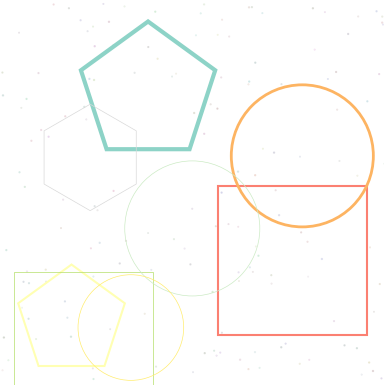[{"shape": "pentagon", "thickness": 3, "radius": 0.92, "center": [0.385, 0.761]}, {"shape": "pentagon", "thickness": 1.5, "radius": 0.73, "center": [0.186, 0.167]}, {"shape": "square", "thickness": 1.5, "radius": 0.96, "center": [0.76, 0.323]}, {"shape": "circle", "thickness": 2, "radius": 0.92, "center": [0.785, 0.595]}, {"shape": "square", "thickness": 0.5, "radius": 0.9, "center": [0.217, 0.115]}, {"shape": "hexagon", "thickness": 0.5, "radius": 0.69, "center": [0.234, 0.591]}, {"shape": "circle", "thickness": 0.5, "radius": 0.88, "center": [0.499, 0.407]}, {"shape": "circle", "thickness": 0.5, "radius": 0.69, "center": [0.34, 0.149]}]